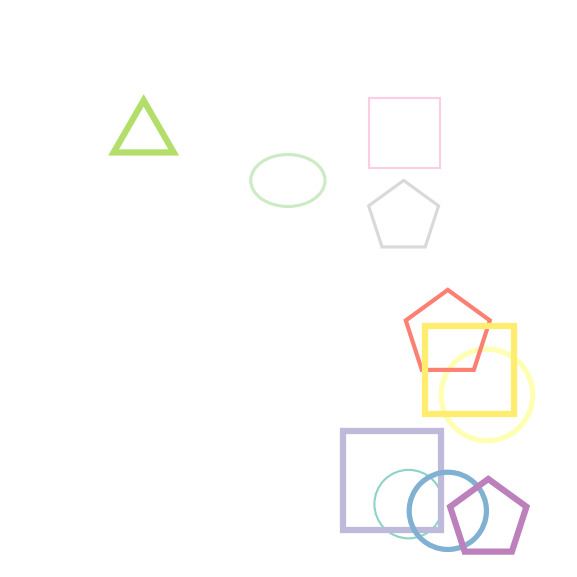[{"shape": "circle", "thickness": 1, "radius": 0.3, "center": [0.708, 0.126]}, {"shape": "circle", "thickness": 2.5, "radius": 0.4, "center": [0.843, 0.315]}, {"shape": "square", "thickness": 3, "radius": 0.43, "center": [0.679, 0.167]}, {"shape": "pentagon", "thickness": 2, "radius": 0.38, "center": [0.775, 0.421]}, {"shape": "circle", "thickness": 2.5, "radius": 0.33, "center": [0.775, 0.115]}, {"shape": "triangle", "thickness": 3, "radius": 0.3, "center": [0.249, 0.765]}, {"shape": "square", "thickness": 1, "radius": 0.31, "center": [0.7, 0.769]}, {"shape": "pentagon", "thickness": 1.5, "radius": 0.32, "center": [0.699, 0.623]}, {"shape": "pentagon", "thickness": 3, "radius": 0.35, "center": [0.846, 0.1]}, {"shape": "oval", "thickness": 1.5, "radius": 0.32, "center": [0.498, 0.687]}, {"shape": "square", "thickness": 3, "radius": 0.38, "center": [0.813, 0.359]}]